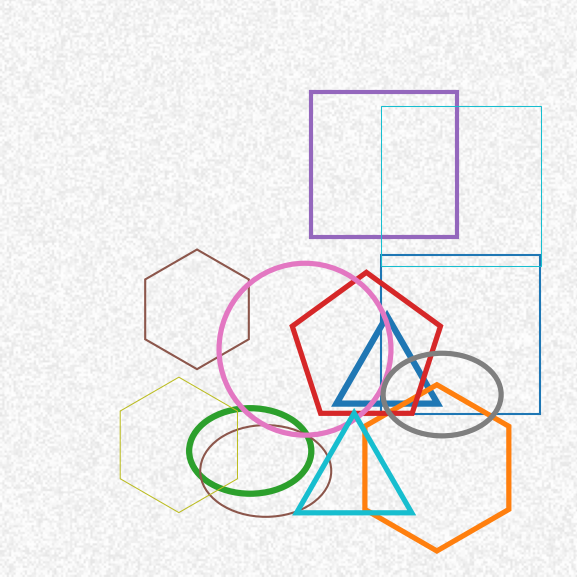[{"shape": "square", "thickness": 1, "radius": 0.69, "center": [0.797, 0.42]}, {"shape": "triangle", "thickness": 3, "radius": 0.51, "center": [0.67, 0.351]}, {"shape": "hexagon", "thickness": 2.5, "radius": 0.72, "center": [0.756, 0.189]}, {"shape": "oval", "thickness": 3, "radius": 0.53, "center": [0.433, 0.218]}, {"shape": "pentagon", "thickness": 2.5, "radius": 0.67, "center": [0.634, 0.393]}, {"shape": "square", "thickness": 2, "radius": 0.63, "center": [0.665, 0.714]}, {"shape": "oval", "thickness": 1, "radius": 0.57, "center": [0.46, 0.184]}, {"shape": "hexagon", "thickness": 1, "radius": 0.52, "center": [0.341, 0.463]}, {"shape": "circle", "thickness": 2.5, "radius": 0.74, "center": [0.528, 0.394]}, {"shape": "oval", "thickness": 2.5, "radius": 0.51, "center": [0.766, 0.316]}, {"shape": "hexagon", "thickness": 0.5, "radius": 0.59, "center": [0.31, 0.229]}, {"shape": "square", "thickness": 0.5, "radius": 0.69, "center": [0.798, 0.676]}, {"shape": "triangle", "thickness": 2.5, "radius": 0.58, "center": [0.613, 0.169]}]